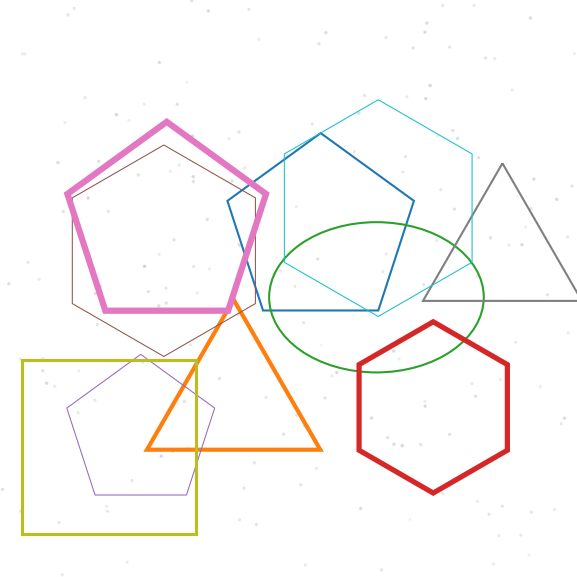[{"shape": "pentagon", "thickness": 1, "radius": 0.85, "center": [0.555, 0.599]}, {"shape": "triangle", "thickness": 2, "radius": 0.87, "center": [0.405, 0.307]}, {"shape": "oval", "thickness": 1, "radius": 0.93, "center": [0.652, 0.484]}, {"shape": "hexagon", "thickness": 2.5, "radius": 0.74, "center": [0.75, 0.294]}, {"shape": "pentagon", "thickness": 0.5, "radius": 0.67, "center": [0.244, 0.251]}, {"shape": "hexagon", "thickness": 0.5, "radius": 0.92, "center": [0.284, 0.565]}, {"shape": "pentagon", "thickness": 3, "radius": 0.9, "center": [0.289, 0.607]}, {"shape": "triangle", "thickness": 1, "radius": 0.79, "center": [0.87, 0.558]}, {"shape": "square", "thickness": 1.5, "radius": 0.76, "center": [0.189, 0.225]}, {"shape": "hexagon", "thickness": 0.5, "radius": 0.94, "center": [0.655, 0.639]}]